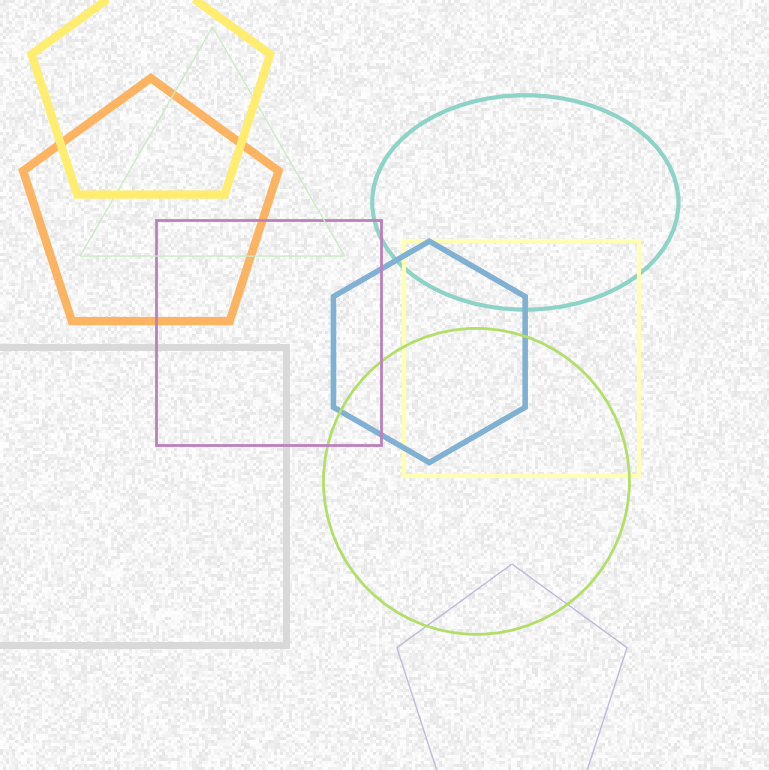[{"shape": "oval", "thickness": 1.5, "radius": 0.99, "center": [0.682, 0.737]}, {"shape": "square", "thickness": 1.5, "radius": 0.76, "center": [0.677, 0.534]}, {"shape": "pentagon", "thickness": 0.5, "radius": 0.79, "center": [0.665, 0.11]}, {"shape": "hexagon", "thickness": 2, "radius": 0.72, "center": [0.558, 0.543]}, {"shape": "pentagon", "thickness": 3, "radius": 0.87, "center": [0.196, 0.724]}, {"shape": "circle", "thickness": 1, "radius": 0.99, "center": [0.619, 0.375]}, {"shape": "square", "thickness": 2.5, "radius": 0.97, "center": [0.177, 0.356]}, {"shape": "square", "thickness": 1, "radius": 0.73, "center": [0.349, 0.568]}, {"shape": "triangle", "thickness": 0.5, "radius": 0.99, "center": [0.276, 0.767]}, {"shape": "pentagon", "thickness": 3, "radius": 0.81, "center": [0.196, 0.879]}]